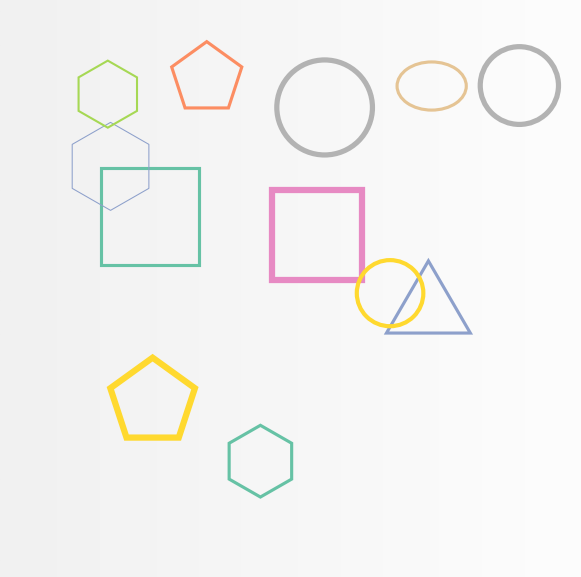[{"shape": "square", "thickness": 1.5, "radius": 0.42, "center": [0.258, 0.624]}, {"shape": "hexagon", "thickness": 1.5, "radius": 0.31, "center": [0.448, 0.201]}, {"shape": "pentagon", "thickness": 1.5, "radius": 0.32, "center": [0.356, 0.864]}, {"shape": "triangle", "thickness": 1.5, "radius": 0.42, "center": [0.737, 0.464]}, {"shape": "hexagon", "thickness": 0.5, "radius": 0.38, "center": [0.19, 0.711]}, {"shape": "square", "thickness": 3, "radius": 0.39, "center": [0.546, 0.592]}, {"shape": "hexagon", "thickness": 1, "radius": 0.29, "center": [0.185, 0.836]}, {"shape": "pentagon", "thickness": 3, "radius": 0.38, "center": [0.263, 0.303]}, {"shape": "circle", "thickness": 2, "radius": 0.29, "center": [0.671, 0.491]}, {"shape": "oval", "thickness": 1.5, "radius": 0.3, "center": [0.743, 0.85]}, {"shape": "circle", "thickness": 2.5, "radius": 0.41, "center": [0.559, 0.813]}, {"shape": "circle", "thickness": 2.5, "radius": 0.34, "center": [0.894, 0.851]}]